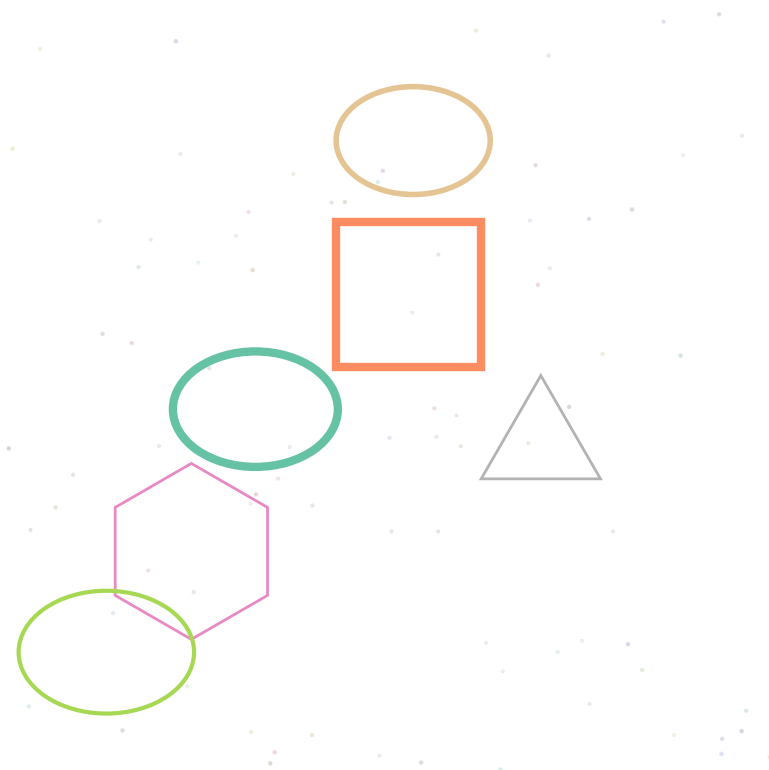[{"shape": "oval", "thickness": 3, "radius": 0.54, "center": [0.332, 0.469]}, {"shape": "square", "thickness": 3, "radius": 0.47, "center": [0.531, 0.618]}, {"shape": "hexagon", "thickness": 1, "radius": 0.57, "center": [0.248, 0.284]}, {"shape": "oval", "thickness": 1.5, "radius": 0.57, "center": [0.138, 0.153]}, {"shape": "oval", "thickness": 2, "radius": 0.5, "center": [0.537, 0.817]}, {"shape": "triangle", "thickness": 1, "radius": 0.45, "center": [0.702, 0.423]}]